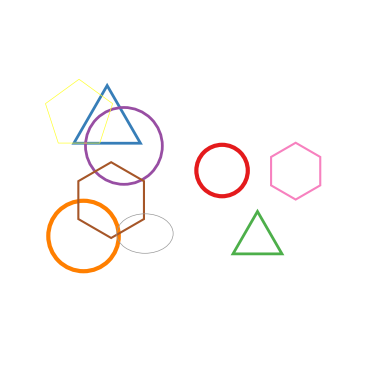[{"shape": "circle", "thickness": 3, "radius": 0.33, "center": [0.577, 0.557]}, {"shape": "triangle", "thickness": 2, "radius": 0.5, "center": [0.278, 0.678]}, {"shape": "triangle", "thickness": 2, "radius": 0.37, "center": [0.669, 0.377]}, {"shape": "circle", "thickness": 2, "radius": 0.5, "center": [0.322, 0.621]}, {"shape": "circle", "thickness": 3, "radius": 0.46, "center": [0.217, 0.387]}, {"shape": "pentagon", "thickness": 0.5, "radius": 0.46, "center": [0.205, 0.703]}, {"shape": "hexagon", "thickness": 1.5, "radius": 0.49, "center": [0.289, 0.48]}, {"shape": "hexagon", "thickness": 1.5, "radius": 0.37, "center": [0.768, 0.555]}, {"shape": "oval", "thickness": 0.5, "radius": 0.37, "center": [0.376, 0.393]}]